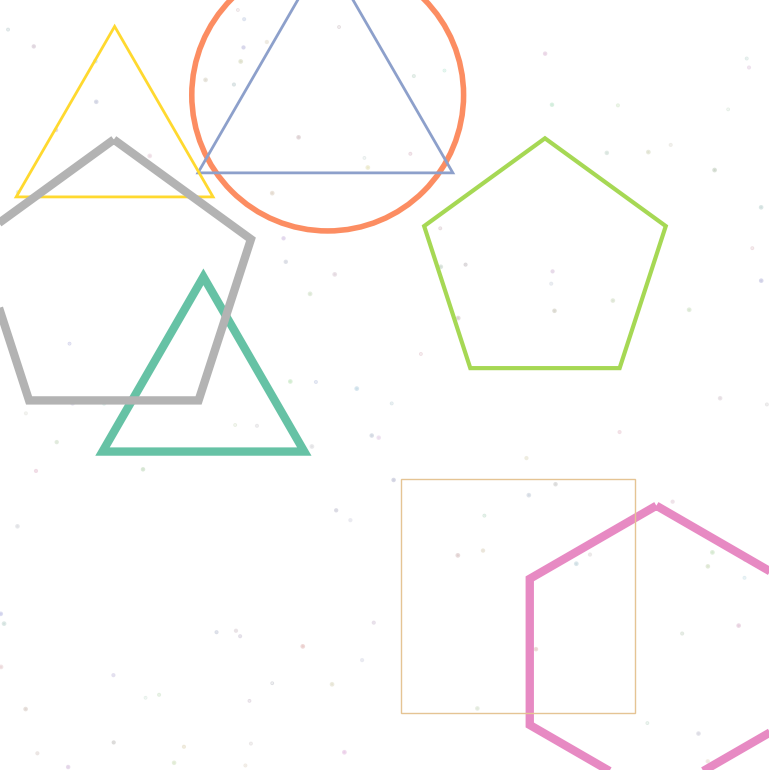[{"shape": "triangle", "thickness": 3, "radius": 0.76, "center": [0.264, 0.489]}, {"shape": "circle", "thickness": 2, "radius": 0.88, "center": [0.426, 0.877]}, {"shape": "triangle", "thickness": 1, "radius": 0.96, "center": [0.423, 0.871]}, {"shape": "hexagon", "thickness": 3, "radius": 0.95, "center": [0.852, 0.153]}, {"shape": "pentagon", "thickness": 1.5, "radius": 0.82, "center": [0.708, 0.655]}, {"shape": "triangle", "thickness": 1, "radius": 0.74, "center": [0.149, 0.818]}, {"shape": "square", "thickness": 0.5, "radius": 0.76, "center": [0.673, 0.226]}, {"shape": "pentagon", "thickness": 3, "radius": 0.94, "center": [0.148, 0.631]}]